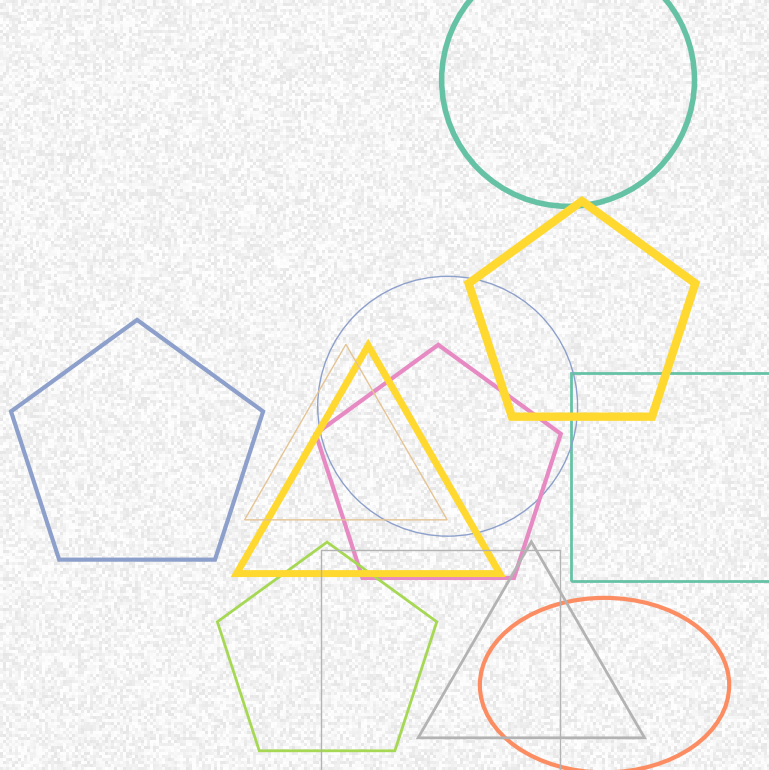[{"shape": "square", "thickness": 1, "radius": 0.68, "center": [0.876, 0.381]}, {"shape": "circle", "thickness": 2, "radius": 0.82, "center": [0.738, 0.896]}, {"shape": "oval", "thickness": 1.5, "radius": 0.81, "center": [0.785, 0.11]}, {"shape": "circle", "thickness": 0.5, "radius": 0.84, "center": [0.581, 0.472]}, {"shape": "pentagon", "thickness": 1.5, "radius": 0.86, "center": [0.178, 0.412]}, {"shape": "pentagon", "thickness": 1.5, "radius": 0.84, "center": [0.569, 0.385]}, {"shape": "pentagon", "thickness": 1, "radius": 0.75, "center": [0.425, 0.146]}, {"shape": "triangle", "thickness": 2.5, "radius": 0.99, "center": [0.478, 0.354]}, {"shape": "pentagon", "thickness": 3, "radius": 0.77, "center": [0.756, 0.584]}, {"shape": "triangle", "thickness": 0.5, "radius": 0.76, "center": [0.449, 0.401]}, {"shape": "triangle", "thickness": 1, "radius": 0.85, "center": [0.69, 0.127]}, {"shape": "square", "thickness": 0.5, "radius": 0.78, "center": [0.572, 0.131]}]